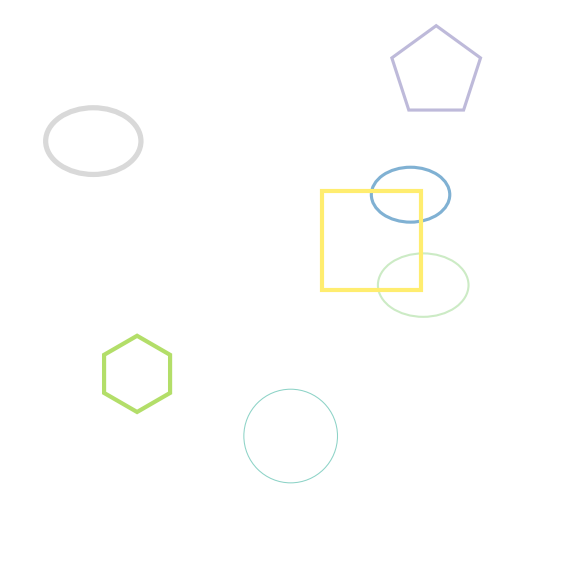[{"shape": "circle", "thickness": 0.5, "radius": 0.41, "center": [0.503, 0.244]}, {"shape": "pentagon", "thickness": 1.5, "radius": 0.4, "center": [0.755, 0.874]}, {"shape": "oval", "thickness": 1.5, "radius": 0.34, "center": [0.711, 0.662]}, {"shape": "hexagon", "thickness": 2, "radius": 0.33, "center": [0.237, 0.352]}, {"shape": "oval", "thickness": 2.5, "radius": 0.41, "center": [0.162, 0.755]}, {"shape": "oval", "thickness": 1, "radius": 0.39, "center": [0.733, 0.505]}, {"shape": "square", "thickness": 2, "radius": 0.43, "center": [0.643, 0.583]}]